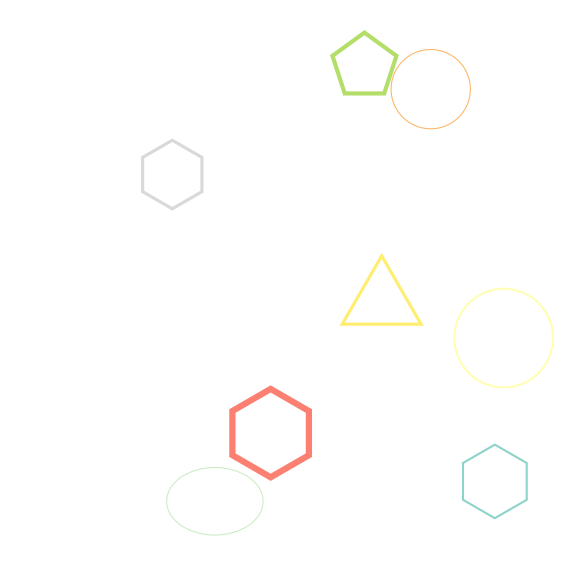[{"shape": "hexagon", "thickness": 1, "radius": 0.32, "center": [0.857, 0.166]}, {"shape": "circle", "thickness": 1, "radius": 0.43, "center": [0.872, 0.414]}, {"shape": "hexagon", "thickness": 3, "radius": 0.38, "center": [0.469, 0.249]}, {"shape": "circle", "thickness": 0.5, "radius": 0.34, "center": [0.746, 0.845]}, {"shape": "pentagon", "thickness": 2, "radius": 0.29, "center": [0.631, 0.884]}, {"shape": "hexagon", "thickness": 1.5, "radius": 0.3, "center": [0.298, 0.697]}, {"shape": "oval", "thickness": 0.5, "radius": 0.42, "center": [0.372, 0.131]}, {"shape": "triangle", "thickness": 1.5, "radius": 0.39, "center": [0.661, 0.477]}]